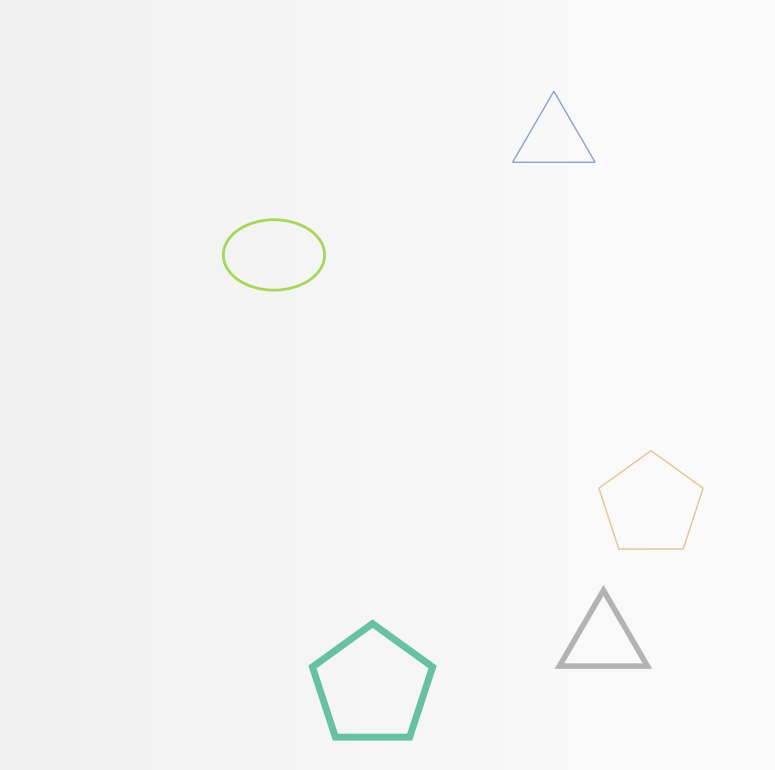[{"shape": "pentagon", "thickness": 2.5, "radius": 0.41, "center": [0.481, 0.109]}, {"shape": "triangle", "thickness": 0.5, "radius": 0.31, "center": [0.715, 0.82]}, {"shape": "oval", "thickness": 1, "radius": 0.33, "center": [0.354, 0.669]}, {"shape": "pentagon", "thickness": 0.5, "radius": 0.35, "center": [0.84, 0.344]}, {"shape": "triangle", "thickness": 2, "radius": 0.33, "center": [0.779, 0.168]}]